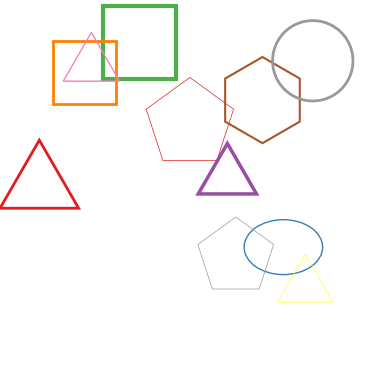[{"shape": "triangle", "thickness": 2, "radius": 0.59, "center": [0.102, 0.518]}, {"shape": "pentagon", "thickness": 0.5, "radius": 0.6, "center": [0.493, 0.68]}, {"shape": "oval", "thickness": 1, "radius": 0.51, "center": [0.736, 0.358]}, {"shape": "square", "thickness": 3, "radius": 0.47, "center": [0.362, 0.89]}, {"shape": "triangle", "thickness": 2.5, "radius": 0.44, "center": [0.591, 0.54]}, {"shape": "square", "thickness": 2, "radius": 0.41, "center": [0.221, 0.812]}, {"shape": "triangle", "thickness": 0.5, "radius": 0.42, "center": [0.793, 0.257]}, {"shape": "hexagon", "thickness": 1.5, "radius": 0.56, "center": [0.682, 0.74]}, {"shape": "triangle", "thickness": 1, "radius": 0.42, "center": [0.237, 0.831]}, {"shape": "circle", "thickness": 2, "radius": 0.52, "center": [0.812, 0.842]}, {"shape": "pentagon", "thickness": 0.5, "radius": 0.52, "center": [0.612, 0.333]}]